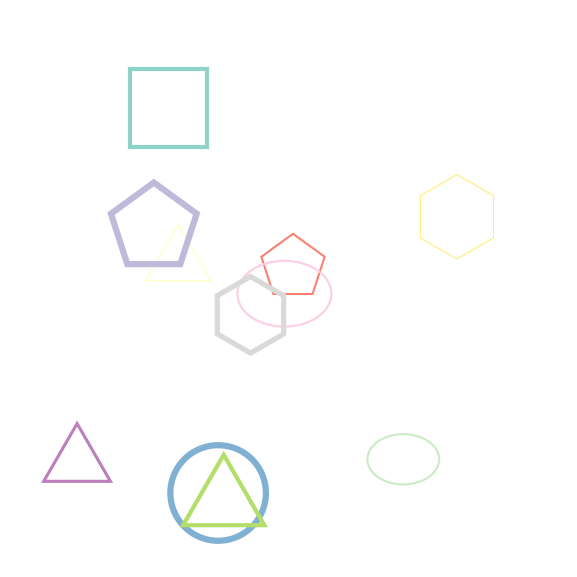[{"shape": "square", "thickness": 2, "radius": 0.34, "center": [0.292, 0.813]}, {"shape": "triangle", "thickness": 0.5, "radius": 0.33, "center": [0.309, 0.545]}, {"shape": "pentagon", "thickness": 3, "radius": 0.39, "center": [0.266, 0.605]}, {"shape": "pentagon", "thickness": 1, "radius": 0.29, "center": [0.507, 0.537]}, {"shape": "circle", "thickness": 3, "radius": 0.41, "center": [0.378, 0.145]}, {"shape": "triangle", "thickness": 2, "radius": 0.41, "center": [0.387, 0.13]}, {"shape": "oval", "thickness": 1, "radius": 0.41, "center": [0.492, 0.491]}, {"shape": "hexagon", "thickness": 2.5, "radius": 0.33, "center": [0.434, 0.454]}, {"shape": "triangle", "thickness": 1.5, "radius": 0.33, "center": [0.133, 0.199]}, {"shape": "oval", "thickness": 1, "radius": 0.31, "center": [0.698, 0.204]}, {"shape": "hexagon", "thickness": 0.5, "radius": 0.37, "center": [0.791, 0.624]}]